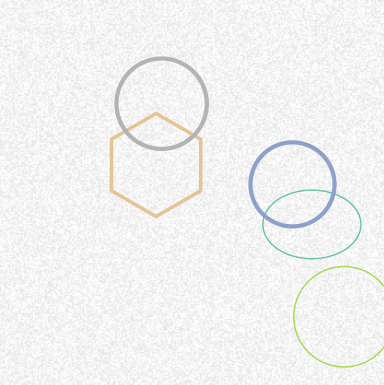[{"shape": "oval", "thickness": 1, "radius": 0.64, "center": [0.81, 0.417]}, {"shape": "circle", "thickness": 3, "radius": 0.55, "center": [0.76, 0.521]}, {"shape": "circle", "thickness": 1, "radius": 0.65, "center": [0.894, 0.177]}, {"shape": "hexagon", "thickness": 2.5, "radius": 0.67, "center": [0.406, 0.571]}, {"shape": "circle", "thickness": 3, "radius": 0.59, "center": [0.42, 0.731]}]